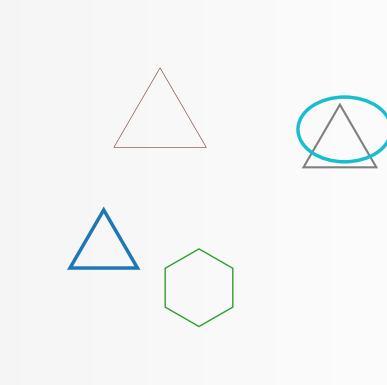[{"shape": "triangle", "thickness": 2.5, "radius": 0.5, "center": [0.268, 0.354]}, {"shape": "hexagon", "thickness": 1, "radius": 0.5, "center": [0.514, 0.253]}, {"shape": "triangle", "thickness": 0.5, "radius": 0.69, "center": [0.413, 0.686]}, {"shape": "triangle", "thickness": 1.5, "radius": 0.54, "center": [0.877, 0.62]}, {"shape": "oval", "thickness": 2.5, "radius": 0.6, "center": [0.889, 0.664]}]